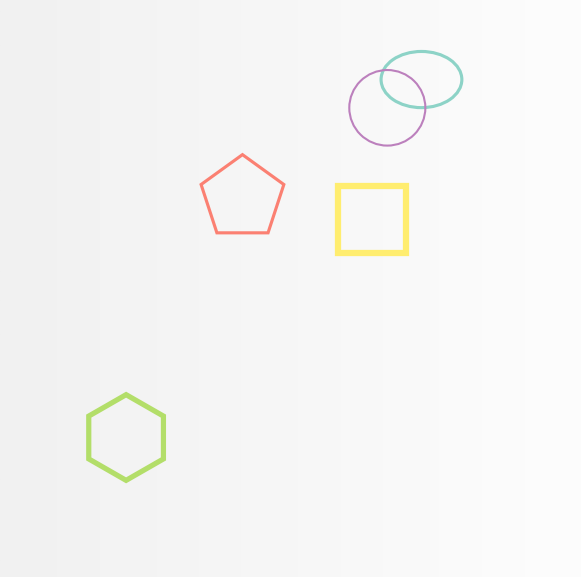[{"shape": "oval", "thickness": 1.5, "radius": 0.35, "center": [0.725, 0.861]}, {"shape": "pentagon", "thickness": 1.5, "radius": 0.37, "center": [0.417, 0.657]}, {"shape": "hexagon", "thickness": 2.5, "radius": 0.37, "center": [0.217, 0.242]}, {"shape": "circle", "thickness": 1, "radius": 0.33, "center": [0.666, 0.812]}, {"shape": "square", "thickness": 3, "radius": 0.29, "center": [0.64, 0.619]}]